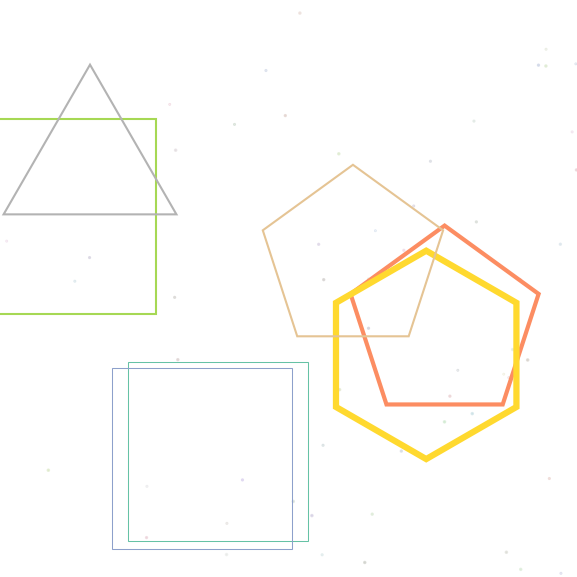[{"shape": "square", "thickness": 0.5, "radius": 0.78, "center": [0.377, 0.217]}, {"shape": "pentagon", "thickness": 2, "radius": 0.86, "center": [0.77, 0.437]}, {"shape": "square", "thickness": 0.5, "radius": 0.78, "center": [0.35, 0.205]}, {"shape": "square", "thickness": 1, "radius": 0.85, "center": [0.1, 0.624]}, {"shape": "hexagon", "thickness": 3, "radius": 0.9, "center": [0.738, 0.385]}, {"shape": "pentagon", "thickness": 1, "radius": 0.82, "center": [0.611, 0.55]}, {"shape": "triangle", "thickness": 1, "radius": 0.86, "center": [0.156, 0.714]}]